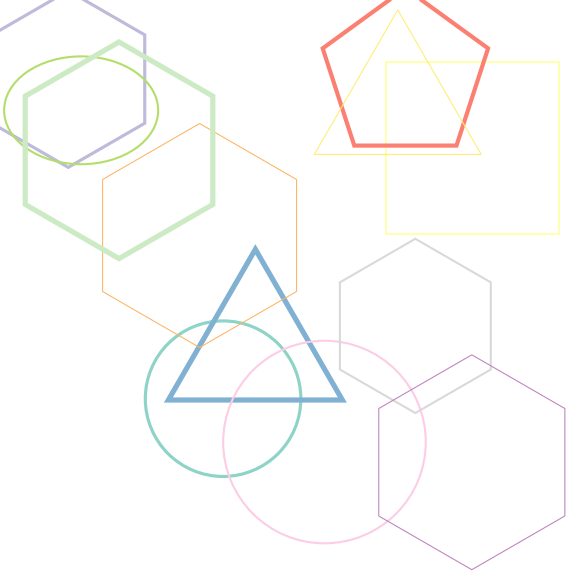[{"shape": "circle", "thickness": 1.5, "radius": 0.67, "center": [0.386, 0.309]}, {"shape": "square", "thickness": 1, "radius": 0.75, "center": [0.819, 0.743]}, {"shape": "hexagon", "thickness": 1.5, "radius": 0.76, "center": [0.118, 0.862]}, {"shape": "pentagon", "thickness": 2, "radius": 0.75, "center": [0.702, 0.869]}, {"shape": "triangle", "thickness": 2.5, "radius": 0.87, "center": [0.442, 0.393]}, {"shape": "hexagon", "thickness": 0.5, "radius": 0.97, "center": [0.346, 0.591]}, {"shape": "oval", "thickness": 1, "radius": 0.67, "center": [0.141, 0.808]}, {"shape": "circle", "thickness": 1, "radius": 0.88, "center": [0.562, 0.234]}, {"shape": "hexagon", "thickness": 1, "radius": 0.75, "center": [0.719, 0.435]}, {"shape": "hexagon", "thickness": 0.5, "radius": 0.93, "center": [0.817, 0.199]}, {"shape": "hexagon", "thickness": 2.5, "radius": 0.94, "center": [0.206, 0.739]}, {"shape": "triangle", "thickness": 0.5, "radius": 0.83, "center": [0.689, 0.815]}]